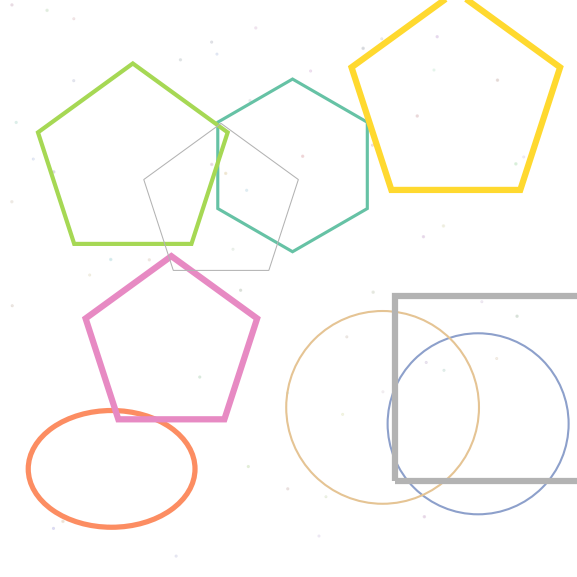[{"shape": "hexagon", "thickness": 1.5, "radius": 0.75, "center": [0.507, 0.713]}, {"shape": "oval", "thickness": 2.5, "radius": 0.72, "center": [0.193, 0.187]}, {"shape": "circle", "thickness": 1, "radius": 0.78, "center": [0.828, 0.265]}, {"shape": "pentagon", "thickness": 3, "radius": 0.78, "center": [0.297, 0.399]}, {"shape": "pentagon", "thickness": 2, "radius": 0.86, "center": [0.23, 0.717]}, {"shape": "pentagon", "thickness": 3, "radius": 0.95, "center": [0.789, 0.824]}, {"shape": "circle", "thickness": 1, "radius": 0.83, "center": [0.663, 0.294]}, {"shape": "pentagon", "thickness": 0.5, "radius": 0.7, "center": [0.383, 0.645]}, {"shape": "square", "thickness": 3, "radius": 0.8, "center": [0.845, 0.326]}]